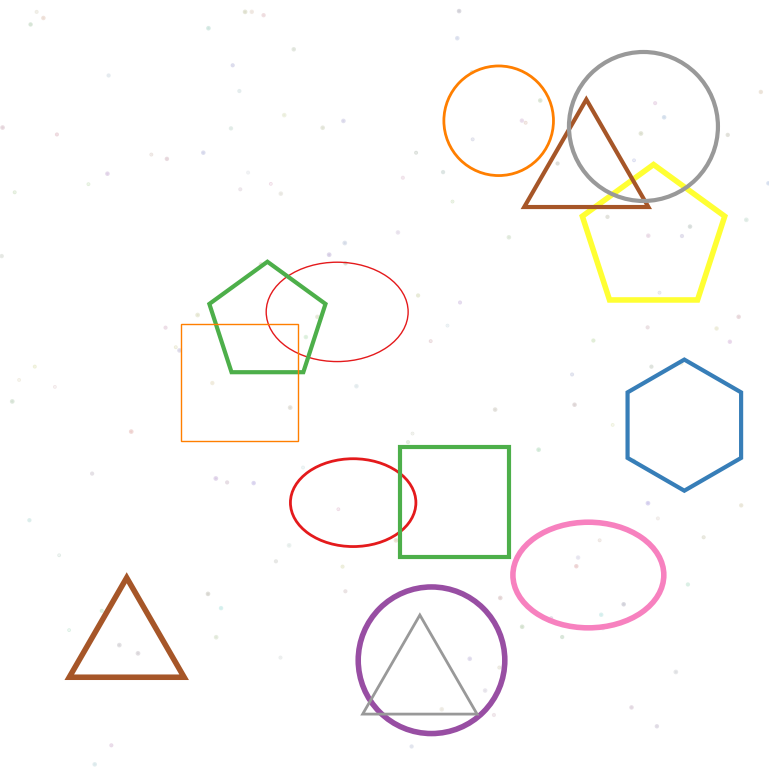[{"shape": "oval", "thickness": 0.5, "radius": 0.46, "center": [0.438, 0.595]}, {"shape": "oval", "thickness": 1, "radius": 0.41, "center": [0.459, 0.347]}, {"shape": "hexagon", "thickness": 1.5, "radius": 0.43, "center": [0.889, 0.448]}, {"shape": "pentagon", "thickness": 1.5, "radius": 0.4, "center": [0.347, 0.581]}, {"shape": "square", "thickness": 1.5, "radius": 0.36, "center": [0.59, 0.348]}, {"shape": "circle", "thickness": 2, "radius": 0.48, "center": [0.56, 0.143]}, {"shape": "circle", "thickness": 1, "radius": 0.36, "center": [0.648, 0.843]}, {"shape": "square", "thickness": 0.5, "radius": 0.38, "center": [0.311, 0.503]}, {"shape": "pentagon", "thickness": 2, "radius": 0.49, "center": [0.849, 0.689]}, {"shape": "triangle", "thickness": 1.5, "radius": 0.47, "center": [0.761, 0.778]}, {"shape": "triangle", "thickness": 2, "radius": 0.43, "center": [0.165, 0.164]}, {"shape": "oval", "thickness": 2, "radius": 0.49, "center": [0.764, 0.253]}, {"shape": "triangle", "thickness": 1, "radius": 0.43, "center": [0.545, 0.115]}, {"shape": "circle", "thickness": 1.5, "radius": 0.48, "center": [0.836, 0.836]}]